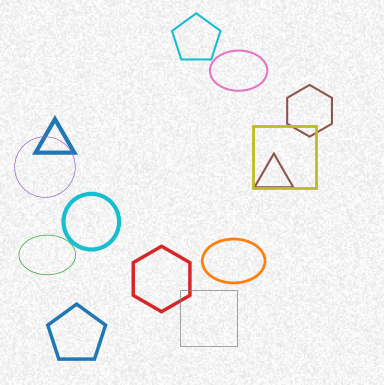[{"shape": "pentagon", "thickness": 2.5, "radius": 0.39, "center": [0.199, 0.131]}, {"shape": "triangle", "thickness": 3, "radius": 0.29, "center": [0.143, 0.633]}, {"shape": "oval", "thickness": 2, "radius": 0.41, "center": [0.607, 0.322]}, {"shape": "oval", "thickness": 0.5, "radius": 0.37, "center": [0.123, 0.338]}, {"shape": "hexagon", "thickness": 2.5, "radius": 0.42, "center": [0.42, 0.275]}, {"shape": "circle", "thickness": 0.5, "radius": 0.39, "center": [0.117, 0.566]}, {"shape": "triangle", "thickness": 1.5, "radius": 0.29, "center": [0.711, 0.543]}, {"shape": "hexagon", "thickness": 1.5, "radius": 0.34, "center": [0.804, 0.712]}, {"shape": "oval", "thickness": 1.5, "radius": 0.37, "center": [0.62, 0.816]}, {"shape": "square", "thickness": 0.5, "radius": 0.37, "center": [0.542, 0.174]}, {"shape": "square", "thickness": 2, "radius": 0.41, "center": [0.739, 0.592]}, {"shape": "pentagon", "thickness": 1.5, "radius": 0.33, "center": [0.51, 0.899]}, {"shape": "circle", "thickness": 3, "radius": 0.36, "center": [0.237, 0.424]}]